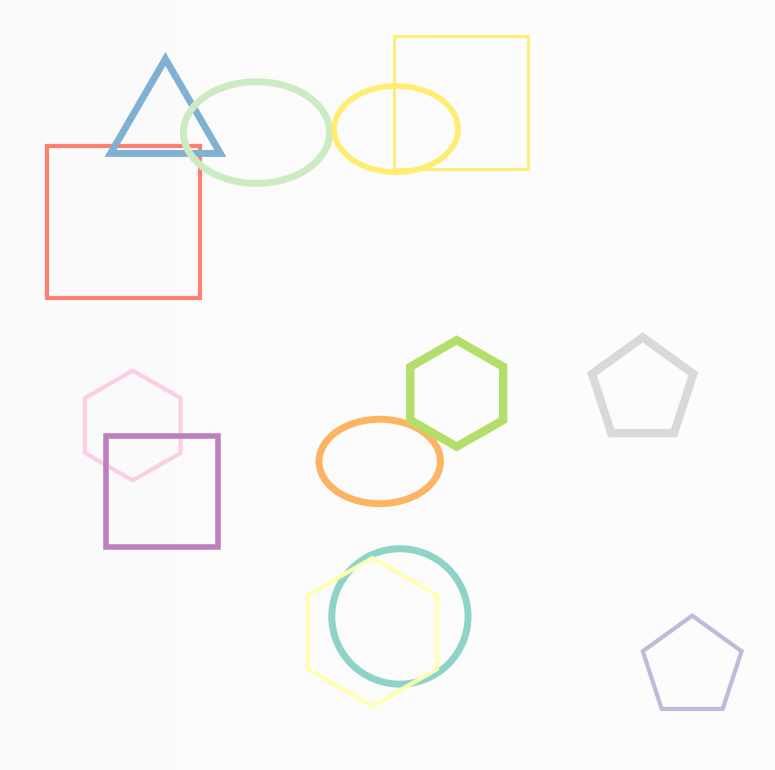[{"shape": "circle", "thickness": 2.5, "radius": 0.44, "center": [0.516, 0.199]}, {"shape": "hexagon", "thickness": 1.5, "radius": 0.48, "center": [0.481, 0.179]}, {"shape": "pentagon", "thickness": 1.5, "radius": 0.33, "center": [0.893, 0.133]}, {"shape": "square", "thickness": 1.5, "radius": 0.49, "center": [0.16, 0.712]}, {"shape": "triangle", "thickness": 2.5, "radius": 0.41, "center": [0.213, 0.842]}, {"shape": "oval", "thickness": 2.5, "radius": 0.39, "center": [0.49, 0.401]}, {"shape": "hexagon", "thickness": 3, "radius": 0.35, "center": [0.589, 0.489]}, {"shape": "hexagon", "thickness": 1.5, "radius": 0.36, "center": [0.171, 0.447]}, {"shape": "pentagon", "thickness": 3, "radius": 0.34, "center": [0.829, 0.493]}, {"shape": "square", "thickness": 2, "radius": 0.36, "center": [0.209, 0.362]}, {"shape": "oval", "thickness": 2.5, "radius": 0.47, "center": [0.331, 0.828]}, {"shape": "square", "thickness": 1, "radius": 0.43, "center": [0.595, 0.867]}, {"shape": "oval", "thickness": 2, "radius": 0.4, "center": [0.511, 0.832]}]